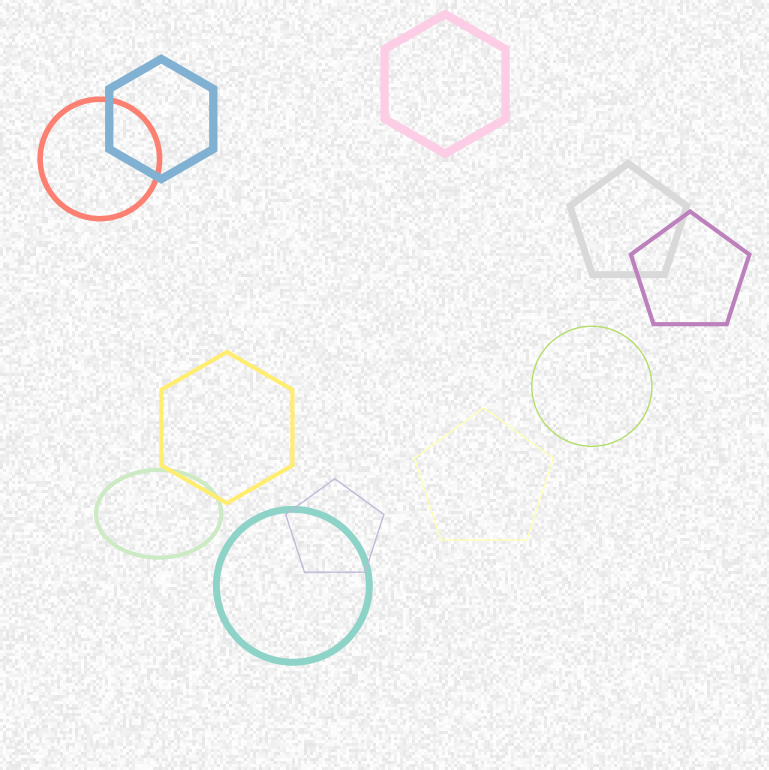[{"shape": "circle", "thickness": 2.5, "radius": 0.5, "center": [0.38, 0.239]}, {"shape": "pentagon", "thickness": 0.5, "radius": 0.47, "center": [0.628, 0.375]}, {"shape": "pentagon", "thickness": 0.5, "radius": 0.34, "center": [0.435, 0.311]}, {"shape": "circle", "thickness": 2, "radius": 0.39, "center": [0.13, 0.794]}, {"shape": "hexagon", "thickness": 3, "radius": 0.39, "center": [0.209, 0.845]}, {"shape": "circle", "thickness": 0.5, "radius": 0.39, "center": [0.769, 0.498]}, {"shape": "hexagon", "thickness": 3, "radius": 0.45, "center": [0.578, 0.891]}, {"shape": "pentagon", "thickness": 2.5, "radius": 0.4, "center": [0.816, 0.708]}, {"shape": "pentagon", "thickness": 1.5, "radius": 0.4, "center": [0.896, 0.644]}, {"shape": "oval", "thickness": 1.5, "radius": 0.41, "center": [0.206, 0.333]}, {"shape": "hexagon", "thickness": 1.5, "radius": 0.49, "center": [0.295, 0.445]}]